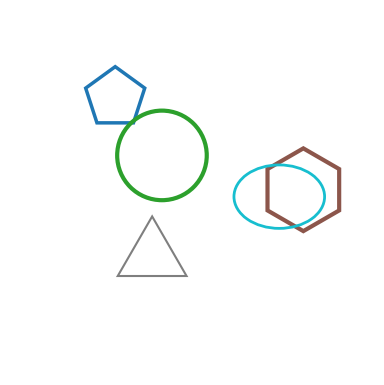[{"shape": "pentagon", "thickness": 2.5, "radius": 0.4, "center": [0.299, 0.746]}, {"shape": "circle", "thickness": 3, "radius": 0.58, "center": [0.421, 0.596]}, {"shape": "hexagon", "thickness": 3, "radius": 0.54, "center": [0.788, 0.507]}, {"shape": "triangle", "thickness": 1.5, "radius": 0.52, "center": [0.395, 0.335]}, {"shape": "oval", "thickness": 2, "radius": 0.59, "center": [0.725, 0.489]}]